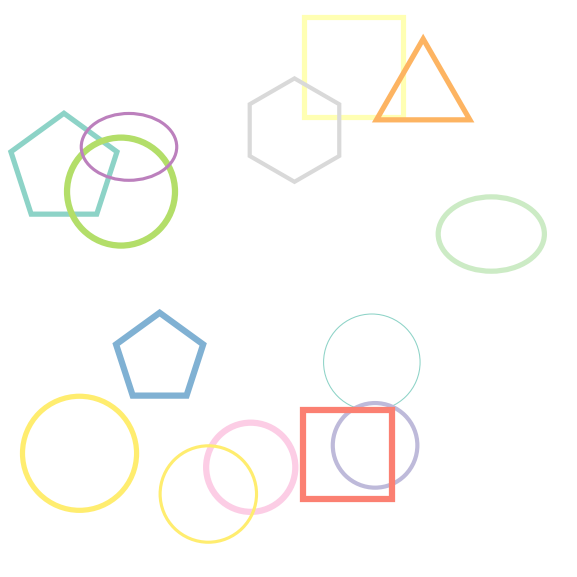[{"shape": "circle", "thickness": 0.5, "radius": 0.42, "center": [0.644, 0.372]}, {"shape": "pentagon", "thickness": 2.5, "radius": 0.48, "center": [0.111, 0.706]}, {"shape": "square", "thickness": 2.5, "radius": 0.43, "center": [0.612, 0.883]}, {"shape": "circle", "thickness": 2, "radius": 0.37, "center": [0.649, 0.228]}, {"shape": "square", "thickness": 3, "radius": 0.39, "center": [0.602, 0.212]}, {"shape": "pentagon", "thickness": 3, "radius": 0.4, "center": [0.276, 0.378]}, {"shape": "triangle", "thickness": 2.5, "radius": 0.47, "center": [0.733, 0.838]}, {"shape": "circle", "thickness": 3, "radius": 0.47, "center": [0.21, 0.667]}, {"shape": "circle", "thickness": 3, "radius": 0.39, "center": [0.434, 0.19]}, {"shape": "hexagon", "thickness": 2, "radius": 0.45, "center": [0.51, 0.774]}, {"shape": "oval", "thickness": 1.5, "radius": 0.41, "center": [0.223, 0.745]}, {"shape": "oval", "thickness": 2.5, "radius": 0.46, "center": [0.851, 0.594]}, {"shape": "circle", "thickness": 2.5, "radius": 0.49, "center": [0.138, 0.214]}, {"shape": "circle", "thickness": 1.5, "radius": 0.42, "center": [0.361, 0.144]}]